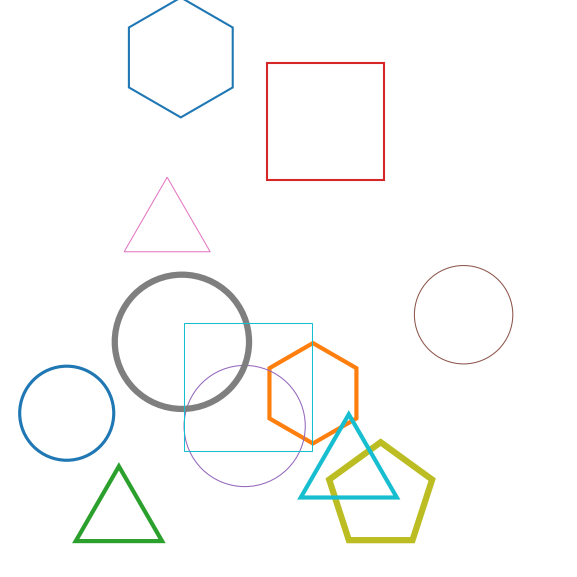[{"shape": "circle", "thickness": 1.5, "radius": 0.41, "center": [0.116, 0.284]}, {"shape": "hexagon", "thickness": 1, "radius": 0.52, "center": [0.313, 0.9]}, {"shape": "hexagon", "thickness": 2, "radius": 0.43, "center": [0.542, 0.318]}, {"shape": "triangle", "thickness": 2, "radius": 0.43, "center": [0.206, 0.105]}, {"shape": "square", "thickness": 1, "radius": 0.51, "center": [0.564, 0.789]}, {"shape": "circle", "thickness": 0.5, "radius": 0.52, "center": [0.424, 0.261]}, {"shape": "circle", "thickness": 0.5, "radius": 0.43, "center": [0.803, 0.454]}, {"shape": "triangle", "thickness": 0.5, "radius": 0.43, "center": [0.289, 0.606]}, {"shape": "circle", "thickness": 3, "radius": 0.58, "center": [0.315, 0.407]}, {"shape": "pentagon", "thickness": 3, "radius": 0.47, "center": [0.659, 0.14]}, {"shape": "triangle", "thickness": 2, "radius": 0.48, "center": [0.604, 0.186]}, {"shape": "square", "thickness": 0.5, "radius": 0.55, "center": [0.429, 0.33]}]